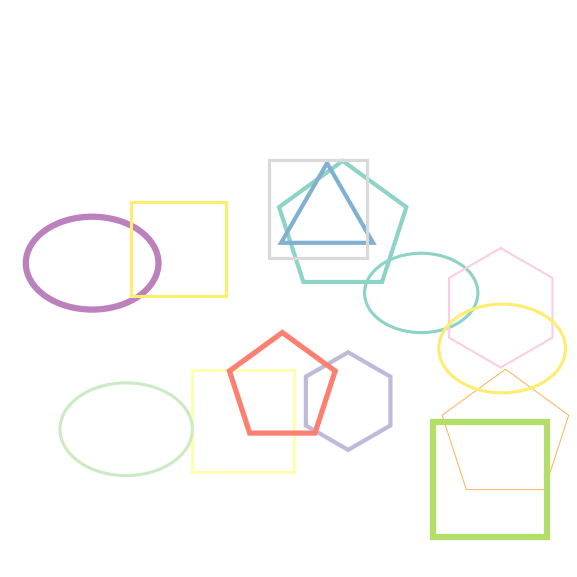[{"shape": "oval", "thickness": 1.5, "radius": 0.49, "center": [0.729, 0.492]}, {"shape": "pentagon", "thickness": 2, "radius": 0.58, "center": [0.593, 0.605]}, {"shape": "square", "thickness": 1.5, "radius": 0.44, "center": [0.421, 0.27]}, {"shape": "hexagon", "thickness": 2, "radius": 0.42, "center": [0.603, 0.305]}, {"shape": "pentagon", "thickness": 2.5, "radius": 0.48, "center": [0.489, 0.327]}, {"shape": "triangle", "thickness": 2, "radius": 0.46, "center": [0.566, 0.625]}, {"shape": "pentagon", "thickness": 0.5, "radius": 0.58, "center": [0.875, 0.245]}, {"shape": "square", "thickness": 3, "radius": 0.49, "center": [0.849, 0.169]}, {"shape": "hexagon", "thickness": 1, "radius": 0.52, "center": [0.867, 0.466]}, {"shape": "square", "thickness": 1.5, "radius": 0.43, "center": [0.55, 0.638]}, {"shape": "oval", "thickness": 3, "radius": 0.57, "center": [0.16, 0.543]}, {"shape": "oval", "thickness": 1.5, "radius": 0.57, "center": [0.218, 0.256]}, {"shape": "oval", "thickness": 1.5, "radius": 0.55, "center": [0.87, 0.396]}, {"shape": "square", "thickness": 1.5, "radius": 0.41, "center": [0.309, 0.568]}]